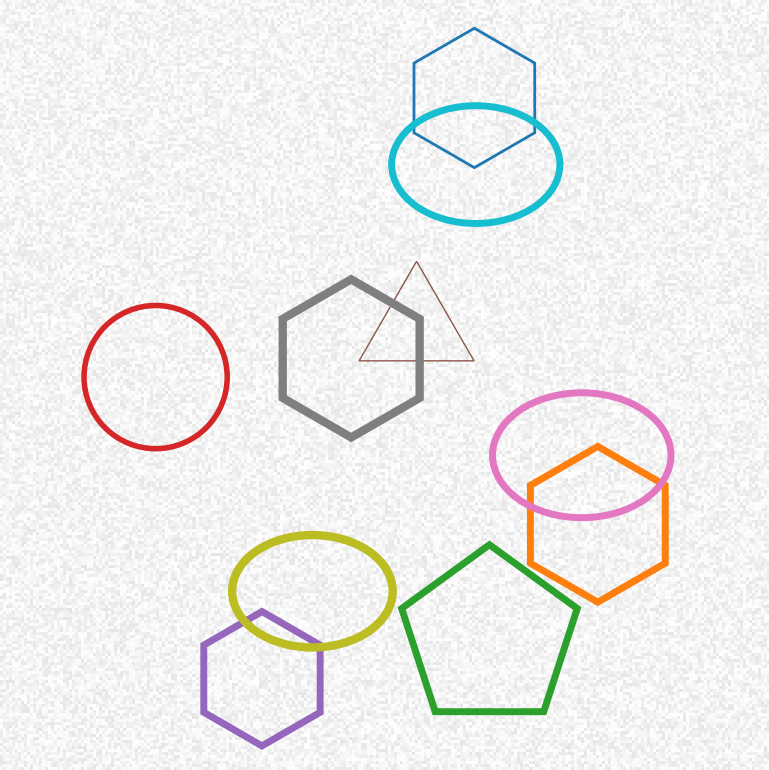[{"shape": "hexagon", "thickness": 1, "radius": 0.45, "center": [0.616, 0.873]}, {"shape": "hexagon", "thickness": 2.5, "radius": 0.51, "center": [0.776, 0.319]}, {"shape": "pentagon", "thickness": 2.5, "radius": 0.6, "center": [0.636, 0.173]}, {"shape": "circle", "thickness": 2, "radius": 0.46, "center": [0.202, 0.51]}, {"shape": "hexagon", "thickness": 2.5, "radius": 0.44, "center": [0.34, 0.119]}, {"shape": "triangle", "thickness": 0.5, "radius": 0.43, "center": [0.541, 0.574]}, {"shape": "oval", "thickness": 2.5, "radius": 0.58, "center": [0.756, 0.409]}, {"shape": "hexagon", "thickness": 3, "radius": 0.51, "center": [0.456, 0.535]}, {"shape": "oval", "thickness": 3, "radius": 0.52, "center": [0.406, 0.232]}, {"shape": "oval", "thickness": 2.5, "radius": 0.55, "center": [0.618, 0.786]}]